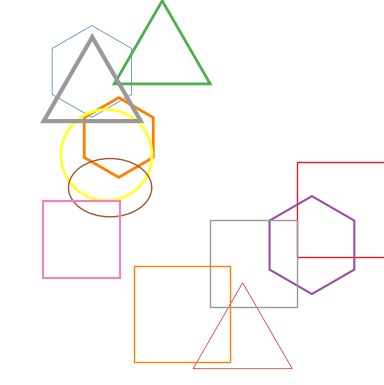[{"shape": "triangle", "thickness": 0.5, "radius": 0.74, "center": [0.63, 0.117]}, {"shape": "square", "thickness": 1, "radius": 0.62, "center": [0.895, 0.456]}, {"shape": "hexagon", "thickness": 0.5, "radius": 0.6, "center": [0.239, 0.814]}, {"shape": "triangle", "thickness": 2, "radius": 0.72, "center": [0.421, 0.854]}, {"shape": "hexagon", "thickness": 1.5, "radius": 0.64, "center": [0.81, 0.363]}, {"shape": "hexagon", "thickness": 2, "radius": 0.52, "center": [0.308, 0.643]}, {"shape": "square", "thickness": 1, "radius": 0.62, "center": [0.472, 0.185]}, {"shape": "circle", "thickness": 2, "radius": 0.59, "center": [0.276, 0.597]}, {"shape": "oval", "thickness": 1, "radius": 0.54, "center": [0.286, 0.513]}, {"shape": "square", "thickness": 1.5, "radius": 0.5, "center": [0.211, 0.378]}, {"shape": "triangle", "thickness": 3, "radius": 0.73, "center": [0.24, 0.758]}, {"shape": "square", "thickness": 1, "radius": 0.56, "center": [0.659, 0.315]}]